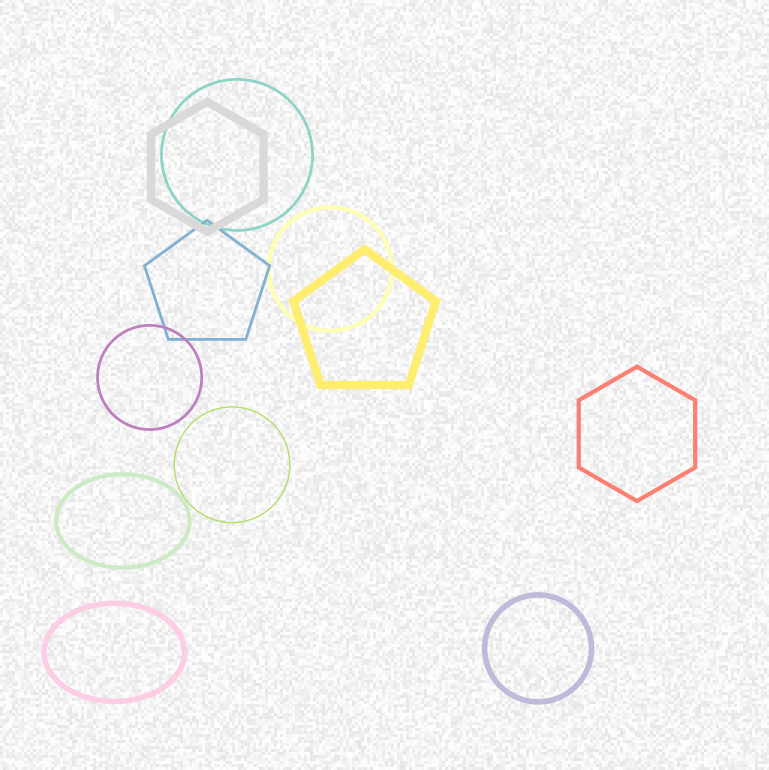[{"shape": "circle", "thickness": 1, "radius": 0.49, "center": [0.308, 0.799]}, {"shape": "circle", "thickness": 1.5, "radius": 0.4, "center": [0.429, 0.65]}, {"shape": "circle", "thickness": 2, "radius": 0.35, "center": [0.699, 0.158]}, {"shape": "hexagon", "thickness": 1.5, "radius": 0.44, "center": [0.827, 0.437]}, {"shape": "pentagon", "thickness": 1, "radius": 0.43, "center": [0.269, 0.628]}, {"shape": "circle", "thickness": 0.5, "radius": 0.38, "center": [0.301, 0.396]}, {"shape": "oval", "thickness": 2, "radius": 0.46, "center": [0.148, 0.153]}, {"shape": "hexagon", "thickness": 3, "radius": 0.42, "center": [0.269, 0.783]}, {"shape": "circle", "thickness": 1, "radius": 0.34, "center": [0.194, 0.51]}, {"shape": "oval", "thickness": 1.5, "radius": 0.43, "center": [0.159, 0.323]}, {"shape": "pentagon", "thickness": 3, "radius": 0.49, "center": [0.474, 0.579]}]